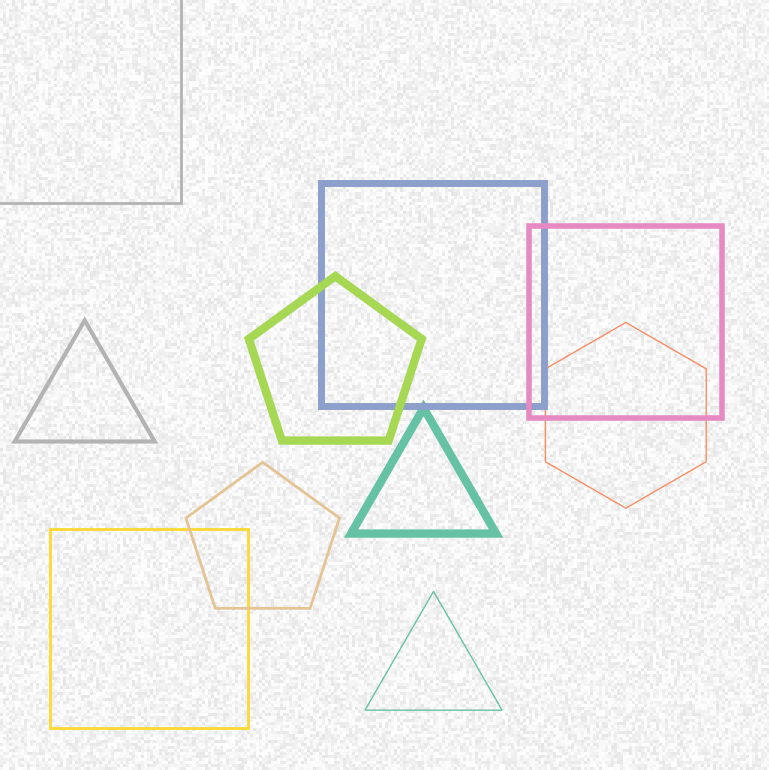[{"shape": "triangle", "thickness": 3, "radius": 0.54, "center": [0.55, 0.361]}, {"shape": "triangle", "thickness": 0.5, "radius": 0.51, "center": [0.563, 0.129]}, {"shape": "hexagon", "thickness": 0.5, "radius": 0.6, "center": [0.813, 0.461]}, {"shape": "square", "thickness": 2.5, "radius": 0.72, "center": [0.562, 0.617]}, {"shape": "square", "thickness": 2, "radius": 0.62, "center": [0.813, 0.582]}, {"shape": "pentagon", "thickness": 3, "radius": 0.59, "center": [0.435, 0.523]}, {"shape": "square", "thickness": 1, "radius": 0.65, "center": [0.194, 0.183]}, {"shape": "pentagon", "thickness": 1, "radius": 0.52, "center": [0.341, 0.295]}, {"shape": "square", "thickness": 1, "radius": 0.67, "center": [0.102, 0.87]}, {"shape": "triangle", "thickness": 1.5, "radius": 0.52, "center": [0.11, 0.479]}]